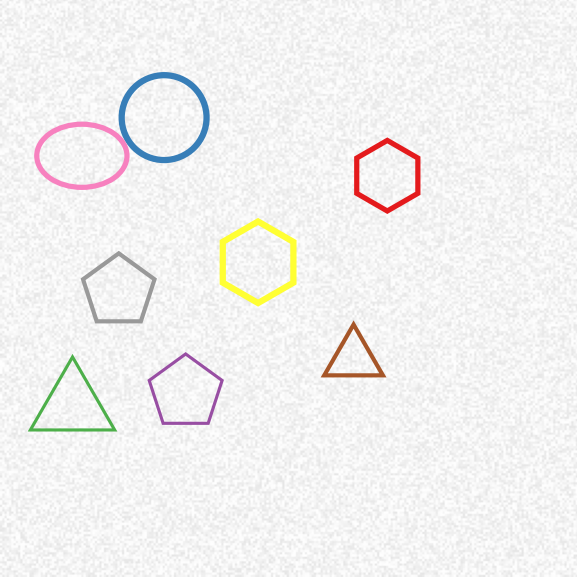[{"shape": "hexagon", "thickness": 2.5, "radius": 0.31, "center": [0.671, 0.695]}, {"shape": "circle", "thickness": 3, "radius": 0.37, "center": [0.284, 0.795]}, {"shape": "triangle", "thickness": 1.5, "radius": 0.42, "center": [0.126, 0.297]}, {"shape": "pentagon", "thickness": 1.5, "radius": 0.33, "center": [0.321, 0.32]}, {"shape": "hexagon", "thickness": 3, "radius": 0.35, "center": [0.447, 0.545]}, {"shape": "triangle", "thickness": 2, "radius": 0.29, "center": [0.612, 0.379]}, {"shape": "oval", "thickness": 2.5, "radius": 0.39, "center": [0.142, 0.729]}, {"shape": "pentagon", "thickness": 2, "radius": 0.33, "center": [0.206, 0.495]}]